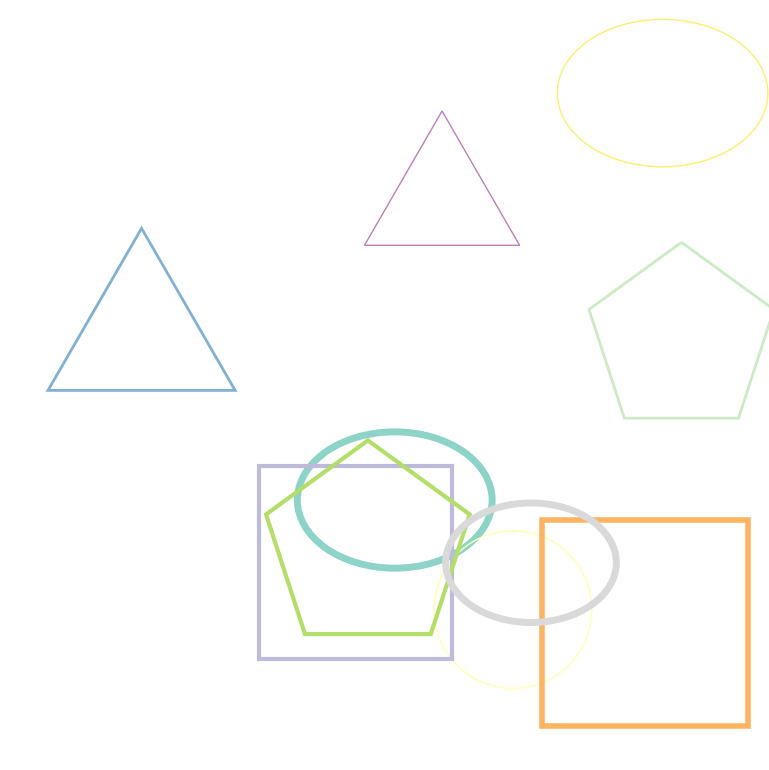[{"shape": "oval", "thickness": 2.5, "radius": 0.63, "center": [0.513, 0.351]}, {"shape": "circle", "thickness": 0.5, "radius": 0.51, "center": [0.666, 0.208]}, {"shape": "square", "thickness": 1.5, "radius": 0.63, "center": [0.462, 0.269]}, {"shape": "triangle", "thickness": 1, "radius": 0.7, "center": [0.184, 0.563]}, {"shape": "square", "thickness": 2, "radius": 0.67, "center": [0.838, 0.191]}, {"shape": "pentagon", "thickness": 1.5, "radius": 0.7, "center": [0.478, 0.289]}, {"shape": "oval", "thickness": 2.5, "radius": 0.55, "center": [0.69, 0.269]}, {"shape": "triangle", "thickness": 0.5, "radius": 0.58, "center": [0.574, 0.74]}, {"shape": "pentagon", "thickness": 1, "radius": 0.63, "center": [0.885, 0.559]}, {"shape": "oval", "thickness": 0.5, "radius": 0.68, "center": [0.861, 0.879]}]